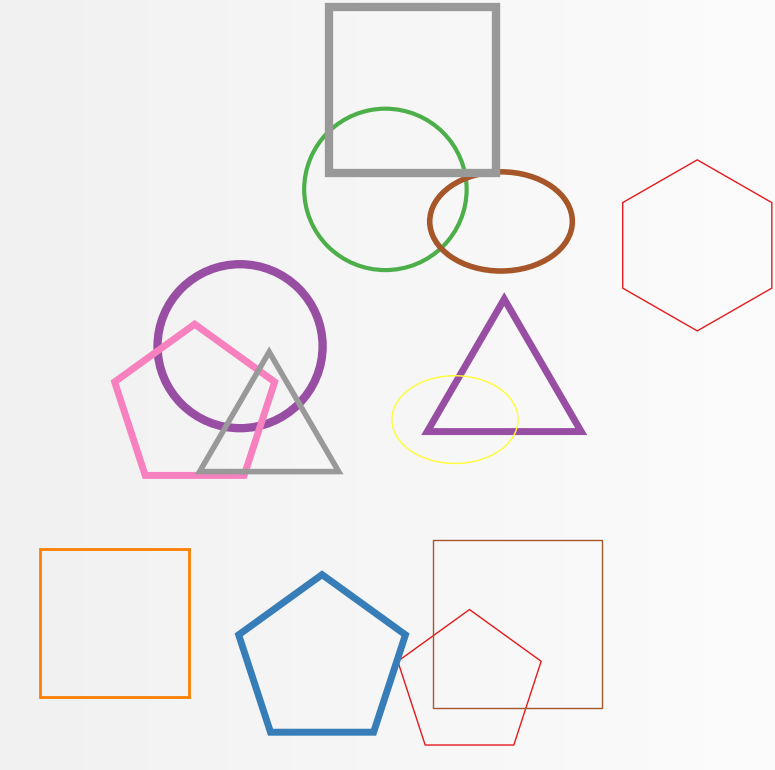[{"shape": "pentagon", "thickness": 0.5, "radius": 0.49, "center": [0.606, 0.111]}, {"shape": "hexagon", "thickness": 0.5, "radius": 0.56, "center": [0.9, 0.681]}, {"shape": "pentagon", "thickness": 2.5, "radius": 0.57, "center": [0.416, 0.141]}, {"shape": "circle", "thickness": 1.5, "radius": 0.52, "center": [0.497, 0.754]}, {"shape": "circle", "thickness": 3, "radius": 0.53, "center": [0.31, 0.55]}, {"shape": "triangle", "thickness": 2.5, "radius": 0.57, "center": [0.651, 0.497]}, {"shape": "square", "thickness": 1, "radius": 0.48, "center": [0.147, 0.191]}, {"shape": "oval", "thickness": 0.5, "radius": 0.41, "center": [0.587, 0.455]}, {"shape": "square", "thickness": 0.5, "radius": 0.55, "center": [0.668, 0.19]}, {"shape": "oval", "thickness": 2, "radius": 0.46, "center": [0.646, 0.712]}, {"shape": "pentagon", "thickness": 2.5, "radius": 0.54, "center": [0.251, 0.47]}, {"shape": "square", "thickness": 3, "radius": 0.54, "center": [0.533, 0.883]}, {"shape": "triangle", "thickness": 2, "radius": 0.52, "center": [0.347, 0.439]}]